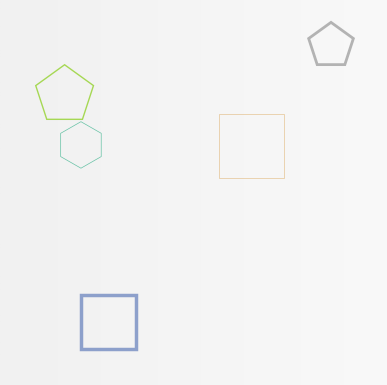[{"shape": "hexagon", "thickness": 0.5, "radius": 0.3, "center": [0.209, 0.624]}, {"shape": "square", "thickness": 2.5, "radius": 0.35, "center": [0.28, 0.164]}, {"shape": "pentagon", "thickness": 1, "radius": 0.39, "center": [0.167, 0.753]}, {"shape": "square", "thickness": 0.5, "radius": 0.42, "center": [0.649, 0.62]}, {"shape": "pentagon", "thickness": 2, "radius": 0.3, "center": [0.854, 0.881]}]